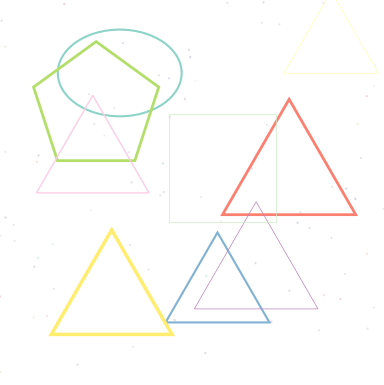[{"shape": "oval", "thickness": 1.5, "radius": 0.8, "center": [0.311, 0.811]}, {"shape": "triangle", "thickness": 0.5, "radius": 0.71, "center": [0.86, 0.88]}, {"shape": "triangle", "thickness": 2, "radius": 1.0, "center": [0.751, 0.542]}, {"shape": "triangle", "thickness": 1.5, "radius": 0.78, "center": [0.565, 0.24]}, {"shape": "pentagon", "thickness": 2, "radius": 0.85, "center": [0.25, 0.721]}, {"shape": "triangle", "thickness": 1, "radius": 0.84, "center": [0.241, 0.583]}, {"shape": "triangle", "thickness": 0.5, "radius": 0.93, "center": [0.665, 0.29]}, {"shape": "square", "thickness": 0.5, "radius": 0.7, "center": [0.578, 0.564]}, {"shape": "triangle", "thickness": 2.5, "radius": 0.9, "center": [0.29, 0.222]}]